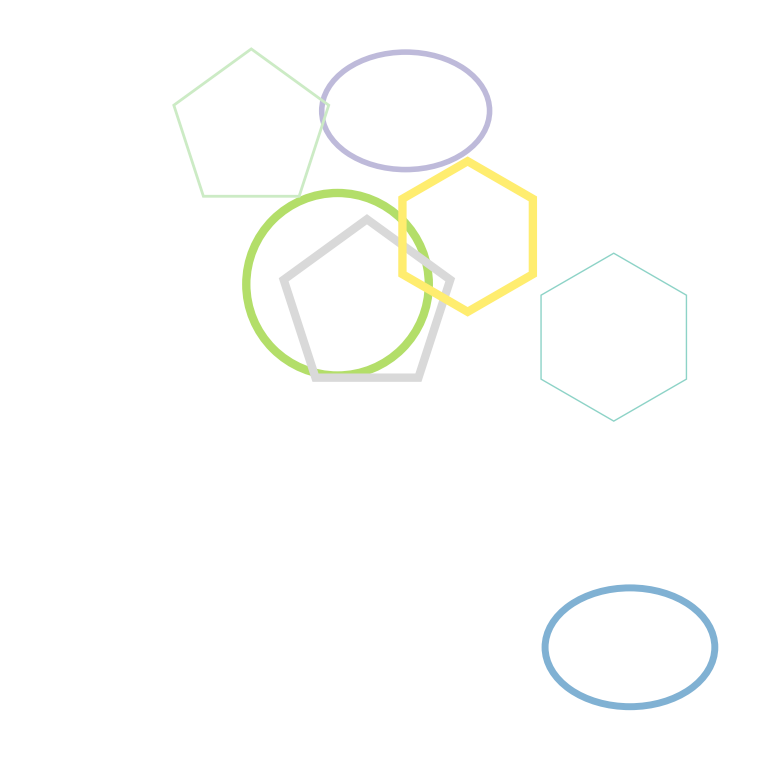[{"shape": "hexagon", "thickness": 0.5, "radius": 0.55, "center": [0.797, 0.562]}, {"shape": "oval", "thickness": 2, "radius": 0.54, "center": [0.527, 0.856]}, {"shape": "oval", "thickness": 2.5, "radius": 0.55, "center": [0.818, 0.159]}, {"shape": "circle", "thickness": 3, "radius": 0.59, "center": [0.438, 0.631]}, {"shape": "pentagon", "thickness": 3, "radius": 0.57, "center": [0.477, 0.602]}, {"shape": "pentagon", "thickness": 1, "radius": 0.53, "center": [0.326, 0.831]}, {"shape": "hexagon", "thickness": 3, "radius": 0.49, "center": [0.607, 0.693]}]